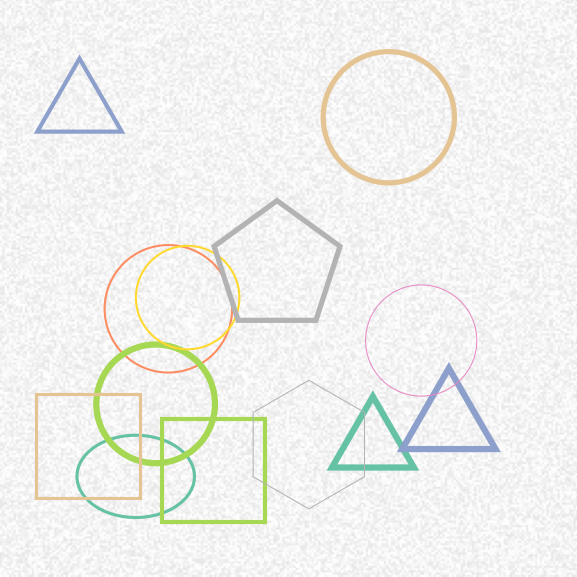[{"shape": "triangle", "thickness": 3, "radius": 0.41, "center": [0.646, 0.231]}, {"shape": "oval", "thickness": 1.5, "radius": 0.51, "center": [0.235, 0.174]}, {"shape": "circle", "thickness": 1, "radius": 0.55, "center": [0.292, 0.464]}, {"shape": "triangle", "thickness": 3, "radius": 0.47, "center": [0.777, 0.268]}, {"shape": "triangle", "thickness": 2, "radius": 0.42, "center": [0.138, 0.813]}, {"shape": "circle", "thickness": 0.5, "radius": 0.48, "center": [0.729, 0.409]}, {"shape": "square", "thickness": 2, "radius": 0.45, "center": [0.369, 0.185]}, {"shape": "circle", "thickness": 3, "radius": 0.51, "center": [0.27, 0.3]}, {"shape": "circle", "thickness": 1, "radius": 0.45, "center": [0.325, 0.484]}, {"shape": "square", "thickness": 1.5, "radius": 0.45, "center": [0.153, 0.227]}, {"shape": "circle", "thickness": 2.5, "radius": 0.57, "center": [0.673, 0.796]}, {"shape": "hexagon", "thickness": 0.5, "radius": 0.56, "center": [0.535, 0.229]}, {"shape": "pentagon", "thickness": 2.5, "radius": 0.57, "center": [0.48, 0.537]}]